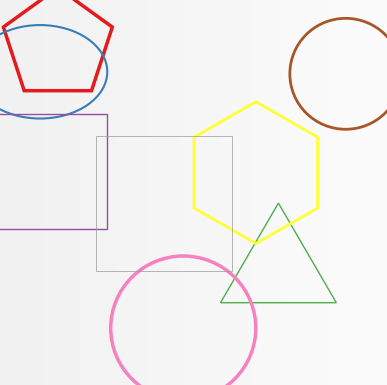[{"shape": "pentagon", "thickness": 2.5, "radius": 0.74, "center": [0.149, 0.884]}, {"shape": "oval", "thickness": 1.5, "radius": 0.87, "center": [0.103, 0.814]}, {"shape": "triangle", "thickness": 1, "radius": 0.86, "center": [0.718, 0.3]}, {"shape": "square", "thickness": 1, "radius": 0.74, "center": [0.127, 0.555]}, {"shape": "hexagon", "thickness": 2, "radius": 0.92, "center": [0.66, 0.552]}, {"shape": "circle", "thickness": 2, "radius": 0.72, "center": [0.892, 0.808]}, {"shape": "circle", "thickness": 2.5, "radius": 0.94, "center": [0.473, 0.148]}, {"shape": "square", "thickness": 0.5, "radius": 0.88, "center": [0.422, 0.472]}]